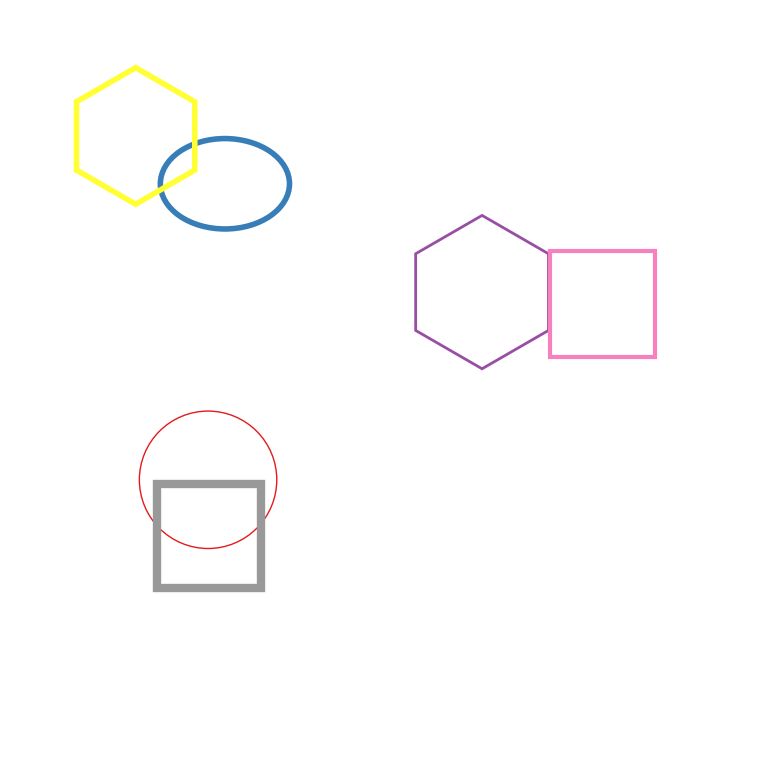[{"shape": "circle", "thickness": 0.5, "radius": 0.45, "center": [0.27, 0.377]}, {"shape": "oval", "thickness": 2, "radius": 0.42, "center": [0.292, 0.761]}, {"shape": "hexagon", "thickness": 1, "radius": 0.5, "center": [0.626, 0.621]}, {"shape": "hexagon", "thickness": 2, "radius": 0.44, "center": [0.176, 0.823]}, {"shape": "square", "thickness": 1.5, "radius": 0.34, "center": [0.782, 0.605]}, {"shape": "square", "thickness": 3, "radius": 0.34, "center": [0.271, 0.304]}]